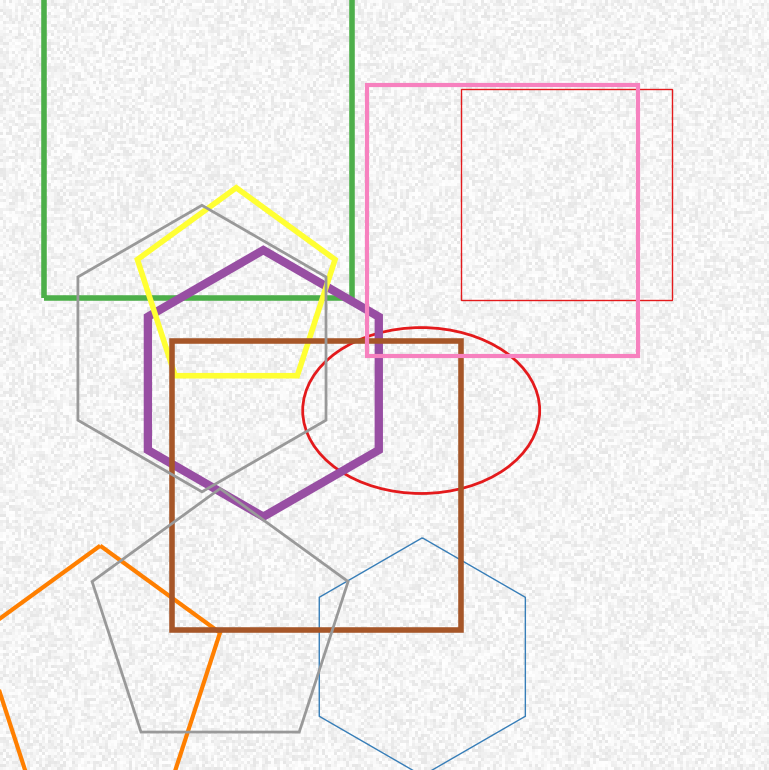[{"shape": "oval", "thickness": 1, "radius": 0.77, "center": [0.547, 0.467]}, {"shape": "square", "thickness": 0.5, "radius": 0.68, "center": [0.736, 0.748]}, {"shape": "hexagon", "thickness": 0.5, "radius": 0.77, "center": [0.548, 0.147]}, {"shape": "square", "thickness": 2, "radius": 1.0, "center": [0.257, 0.812]}, {"shape": "hexagon", "thickness": 3, "radius": 0.87, "center": [0.342, 0.502]}, {"shape": "pentagon", "thickness": 1.5, "radius": 0.82, "center": [0.13, 0.128]}, {"shape": "pentagon", "thickness": 2, "radius": 0.67, "center": [0.307, 0.621]}, {"shape": "square", "thickness": 2, "radius": 0.94, "center": [0.41, 0.37]}, {"shape": "square", "thickness": 1.5, "radius": 0.88, "center": [0.652, 0.713]}, {"shape": "pentagon", "thickness": 1, "radius": 0.87, "center": [0.286, 0.191]}, {"shape": "hexagon", "thickness": 1, "radius": 0.93, "center": [0.262, 0.547]}]